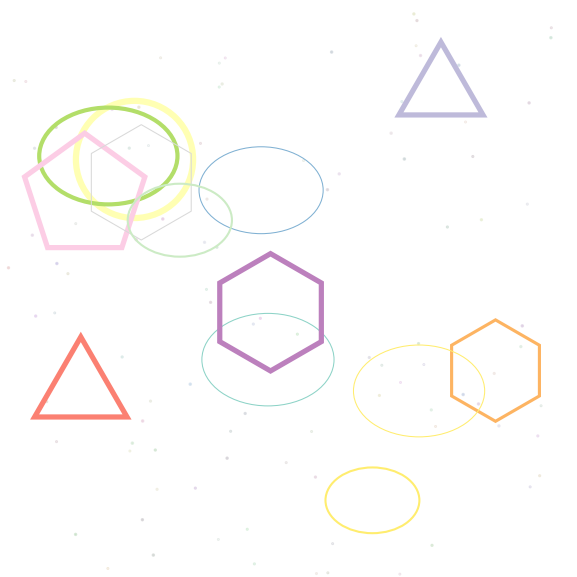[{"shape": "oval", "thickness": 0.5, "radius": 0.57, "center": [0.464, 0.376]}, {"shape": "circle", "thickness": 3, "radius": 0.51, "center": [0.233, 0.723]}, {"shape": "triangle", "thickness": 2.5, "radius": 0.42, "center": [0.764, 0.842]}, {"shape": "triangle", "thickness": 2.5, "radius": 0.46, "center": [0.14, 0.323]}, {"shape": "oval", "thickness": 0.5, "radius": 0.54, "center": [0.452, 0.67]}, {"shape": "hexagon", "thickness": 1.5, "radius": 0.44, "center": [0.858, 0.357]}, {"shape": "oval", "thickness": 2, "radius": 0.6, "center": [0.188, 0.729]}, {"shape": "pentagon", "thickness": 2.5, "radius": 0.55, "center": [0.147, 0.659]}, {"shape": "hexagon", "thickness": 0.5, "radius": 0.5, "center": [0.245, 0.683]}, {"shape": "hexagon", "thickness": 2.5, "radius": 0.51, "center": [0.468, 0.458]}, {"shape": "oval", "thickness": 1, "radius": 0.45, "center": [0.311, 0.618]}, {"shape": "oval", "thickness": 0.5, "radius": 0.57, "center": [0.726, 0.322]}, {"shape": "oval", "thickness": 1, "radius": 0.41, "center": [0.645, 0.133]}]